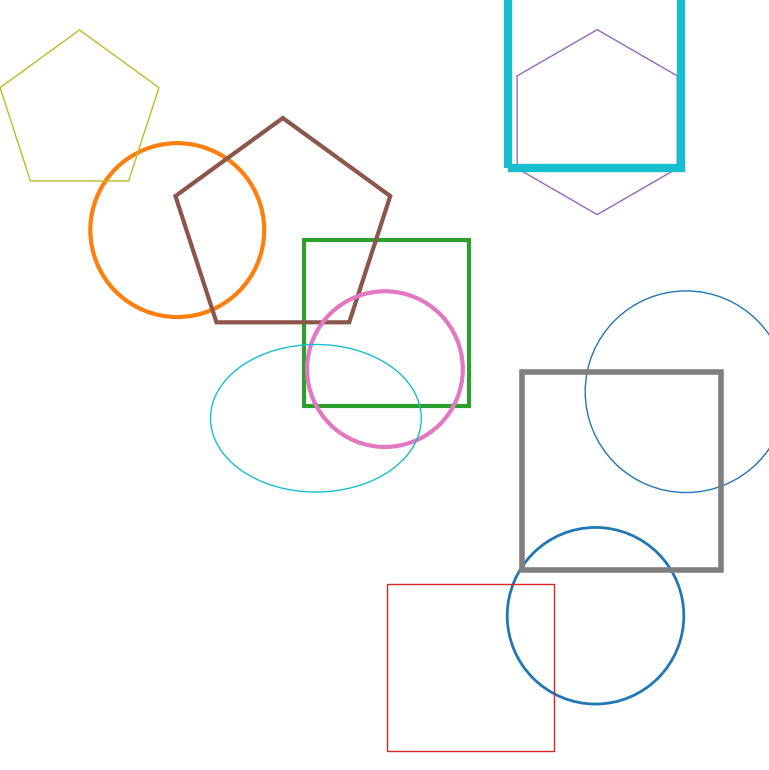[{"shape": "circle", "thickness": 0.5, "radius": 0.65, "center": [0.891, 0.491]}, {"shape": "circle", "thickness": 1, "radius": 0.57, "center": [0.773, 0.2]}, {"shape": "circle", "thickness": 1.5, "radius": 0.56, "center": [0.23, 0.701]}, {"shape": "square", "thickness": 1.5, "radius": 0.54, "center": [0.502, 0.58]}, {"shape": "square", "thickness": 0.5, "radius": 0.54, "center": [0.611, 0.133]}, {"shape": "hexagon", "thickness": 0.5, "radius": 0.6, "center": [0.776, 0.841]}, {"shape": "pentagon", "thickness": 1.5, "radius": 0.73, "center": [0.367, 0.7]}, {"shape": "circle", "thickness": 1.5, "radius": 0.51, "center": [0.5, 0.521]}, {"shape": "square", "thickness": 2, "radius": 0.65, "center": [0.808, 0.388]}, {"shape": "pentagon", "thickness": 0.5, "radius": 0.54, "center": [0.103, 0.853]}, {"shape": "oval", "thickness": 0.5, "radius": 0.68, "center": [0.41, 0.457]}, {"shape": "square", "thickness": 3, "radius": 0.56, "center": [0.772, 0.893]}]